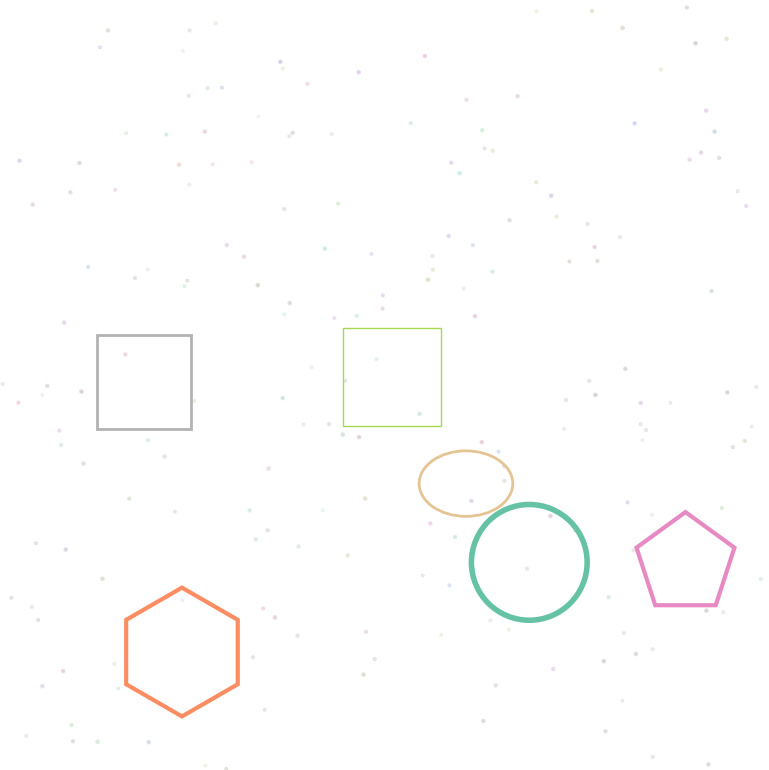[{"shape": "circle", "thickness": 2, "radius": 0.38, "center": [0.687, 0.27]}, {"shape": "hexagon", "thickness": 1.5, "radius": 0.42, "center": [0.236, 0.153]}, {"shape": "pentagon", "thickness": 1.5, "radius": 0.33, "center": [0.89, 0.268]}, {"shape": "square", "thickness": 0.5, "radius": 0.32, "center": [0.509, 0.511]}, {"shape": "oval", "thickness": 1, "radius": 0.3, "center": [0.605, 0.372]}, {"shape": "square", "thickness": 1, "radius": 0.31, "center": [0.188, 0.504]}]